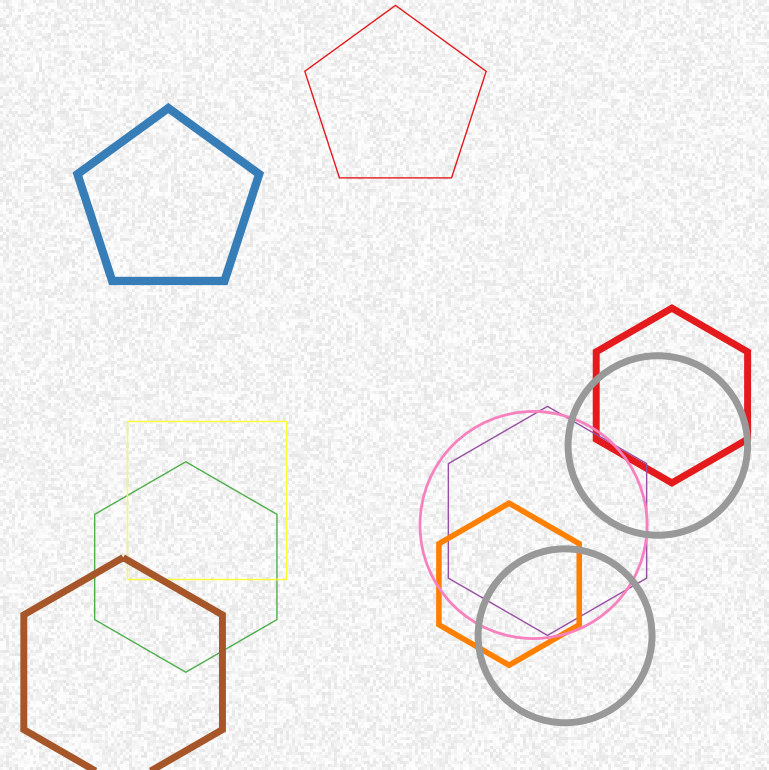[{"shape": "hexagon", "thickness": 2.5, "radius": 0.57, "center": [0.873, 0.486]}, {"shape": "pentagon", "thickness": 0.5, "radius": 0.62, "center": [0.514, 0.869]}, {"shape": "pentagon", "thickness": 3, "radius": 0.62, "center": [0.219, 0.736]}, {"shape": "hexagon", "thickness": 0.5, "radius": 0.68, "center": [0.241, 0.264]}, {"shape": "hexagon", "thickness": 0.5, "radius": 0.74, "center": [0.711, 0.324]}, {"shape": "hexagon", "thickness": 2, "radius": 0.53, "center": [0.661, 0.241]}, {"shape": "square", "thickness": 0.5, "radius": 0.51, "center": [0.268, 0.351]}, {"shape": "hexagon", "thickness": 2.5, "radius": 0.74, "center": [0.16, 0.127]}, {"shape": "circle", "thickness": 1, "radius": 0.74, "center": [0.693, 0.318]}, {"shape": "circle", "thickness": 2.5, "radius": 0.58, "center": [0.854, 0.421]}, {"shape": "circle", "thickness": 2.5, "radius": 0.56, "center": [0.734, 0.174]}]